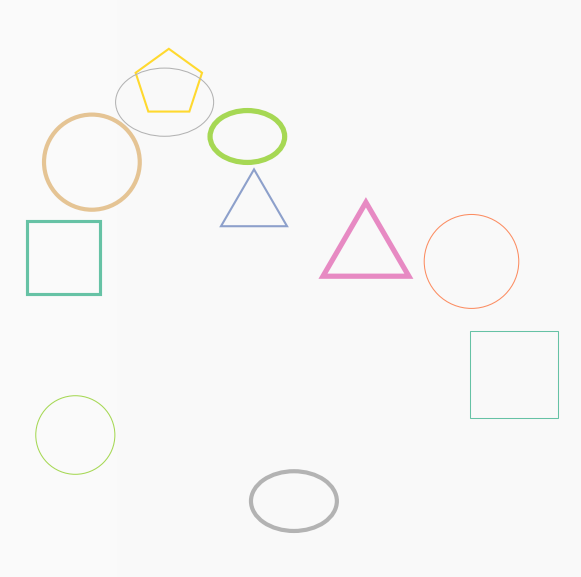[{"shape": "square", "thickness": 0.5, "radius": 0.38, "center": [0.885, 0.351]}, {"shape": "square", "thickness": 1.5, "radius": 0.32, "center": [0.109, 0.554]}, {"shape": "circle", "thickness": 0.5, "radius": 0.41, "center": [0.811, 0.546]}, {"shape": "triangle", "thickness": 1, "radius": 0.33, "center": [0.437, 0.64]}, {"shape": "triangle", "thickness": 2.5, "radius": 0.43, "center": [0.63, 0.563]}, {"shape": "circle", "thickness": 0.5, "radius": 0.34, "center": [0.13, 0.246]}, {"shape": "oval", "thickness": 2.5, "radius": 0.32, "center": [0.426, 0.763]}, {"shape": "pentagon", "thickness": 1, "radius": 0.3, "center": [0.29, 0.855]}, {"shape": "circle", "thickness": 2, "radius": 0.41, "center": [0.158, 0.718]}, {"shape": "oval", "thickness": 0.5, "radius": 0.42, "center": [0.283, 0.822]}, {"shape": "oval", "thickness": 2, "radius": 0.37, "center": [0.506, 0.131]}]